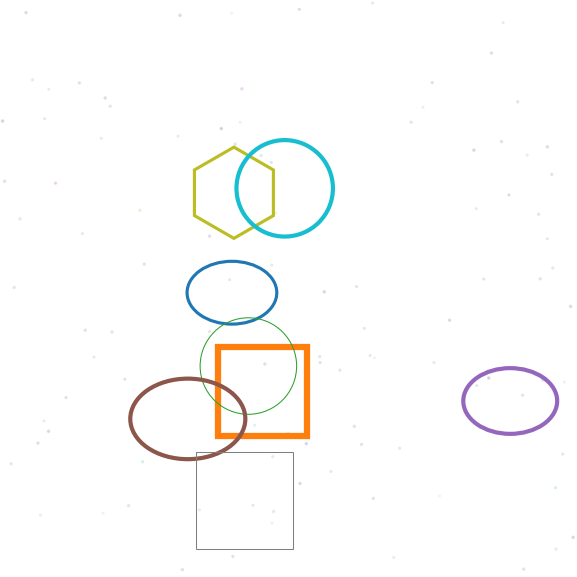[{"shape": "oval", "thickness": 1.5, "radius": 0.39, "center": [0.402, 0.492]}, {"shape": "square", "thickness": 3, "radius": 0.38, "center": [0.454, 0.321]}, {"shape": "circle", "thickness": 0.5, "radius": 0.42, "center": [0.43, 0.365]}, {"shape": "oval", "thickness": 2, "radius": 0.41, "center": [0.884, 0.305]}, {"shape": "oval", "thickness": 2, "radius": 0.5, "center": [0.325, 0.274]}, {"shape": "square", "thickness": 0.5, "radius": 0.42, "center": [0.423, 0.133]}, {"shape": "hexagon", "thickness": 1.5, "radius": 0.39, "center": [0.405, 0.665]}, {"shape": "circle", "thickness": 2, "radius": 0.42, "center": [0.493, 0.673]}]